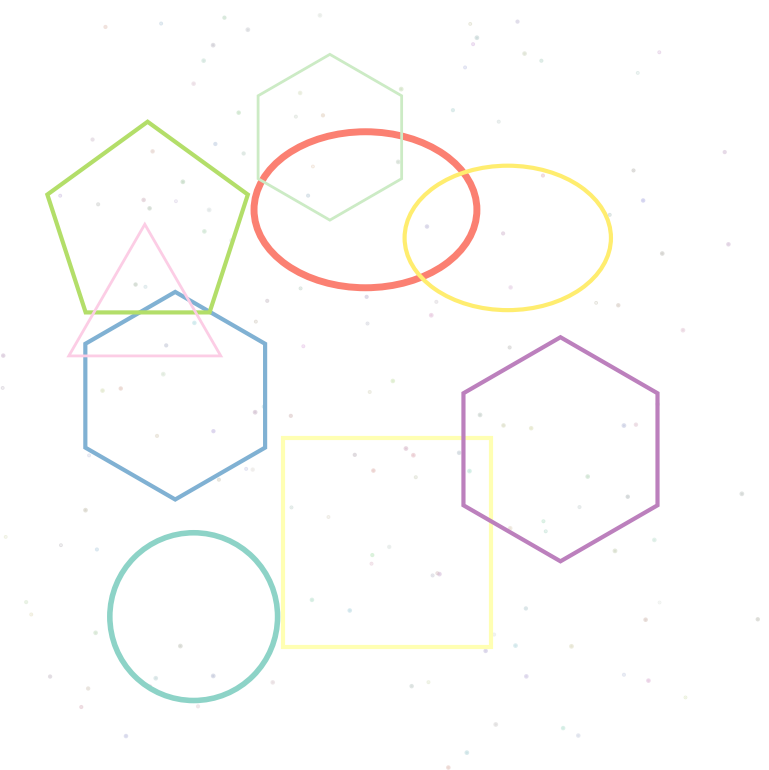[{"shape": "circle", "thickness": 2, "radius": 0.54, "center": [0.252, 0.199]}, {"shape": "square", "thickness": 1.5, "radius": 0.68, "center": [0.503, 0.295]}, {"shape": "oval", "thickness": 2.5, "radius": 0.72, "center": [0.475, 0.728]}, {"shape": "hexagon", "thickness": 1.5, "radius": 0.67, "center": [0.228, 0.486]}, {"shape": "pentagon", "thickness": 1.5, "radius": 0.68, "center": [0.192, 0.705]}, {"shape": "triangle", "thickness": 1, "radius": 0.57, "center": [0.188, 0.595]}, {"shape": "hexagon", "thickness": 1.5, "radius": 0.73, "center": [0.728, 0.417]}, {"shape": "hexagon", "thickness": 1, "radius": 0.54, "center": [0.428, 0.822]}, {"shape": "oval", "thickness": 1.5, "radius": 0.67, "center": [0.659, 0.691]}]